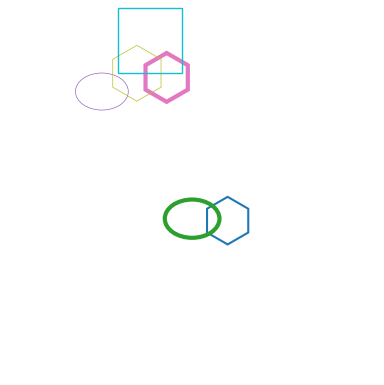[{"shape": "hexagon", "thickness": 1.5, "radius": 0.31, "center": [0.591, 0.427]}, {"shape": "oval", "thickness": 3, "radius": 0.36, "center": [0.499, 0.432]}, {"shape": "oval", "thickness": 0.5, "radius": 0.34, "center": [0.265, 0.762]}, {"shape": "hexagon", "thickness": 3, "radius": 0.32, "center": [0.433, 0.799]}, {"shape": "hexagon", "thickness": 0.5, "radius": 0.36, "center": [0.356, 0.81]}, {"shape": "square", "thickness": 1, "radius": 0.42, "center": [0.39, 0.894]}]